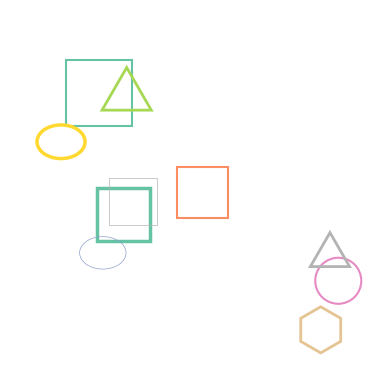[{"shape": "square", "thickness": 2.5, "radius": 0.34, "center": [0.321, 0.443]}, {"shape": "square", "thickness": 1.5, "radius": 0.43, "center": [0.257, 0.759]}, {"shape": "square", "thickness": 1.5, "radius": 0.33, "center": [0.525, 0.501]}, {"shape": "oval", "thickness": 0.5, "radius": 0.3, "center": [0.267, 0.343]}, {"shape": "circle", "thickness": 1.5, "radius": 0.3, "center": [0.879, 0.271]}, {"shape": "triangle", "thickness": 2, "radius": 0.37, "center": [0.329, 0.751]}, {"shape": "oval", "thickness": 2.5, "radius": 0.31, "center": [0.159, 0.632]}, {"shape": "hexagon", "thickness": 2, "radius": 0.3, "center": [0.833, 0.143]}, {"shape": "square", "thickness": 0.5, "radius": 0.31, "center": [0.345, 0.477]}, {"shape": "triangle", "thickness": 2, "radius": 0.29, "center": [0.857, 0.337]}]